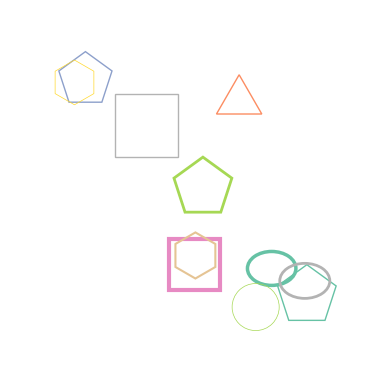[{"shape": "pentagon", "thickness": 1, "radius": 0.4, "center": [0.797, 0.233]}, {"shape": "oval", "thickness": 2.5, "radius": 0.31, "center": [0.706, 0.303]}, {"shape": "triangle", "thickness": 1, "radius": 0.34, "center": [0.621, 0.738]}, {"shape": "pentagon", "thickness": 1, "radius": 0.36, "center": [0.222, 0.793]}, {"shape": "square", "thickness": 3, "radius": 0.33, "center": [0.504, 0.312]}, {"shape": "circle", "thickness": 0.5, "radius": 0.31, "center": [0.664, 0.202]}, {"shape": "pentagon", "thickness": 2, "radius": 0.4, "center": [0.527, 0.513]}, {"shape": "hexagon", "thickness": 0.5, "radius": 0.29, "center": [0.193, 0.786]}, {"shape": "hexagon", "thickness": 1.5, "radius": 0.3, "center": [0.508, 0.336]}, {"shape": "square", "thickness": 1, "radius": 0.41, "center": [0.381, 0.675]}, {"shape": "oval", "thickness": 2, "radius": 0.32, "center": [0.792, 0.27]}]